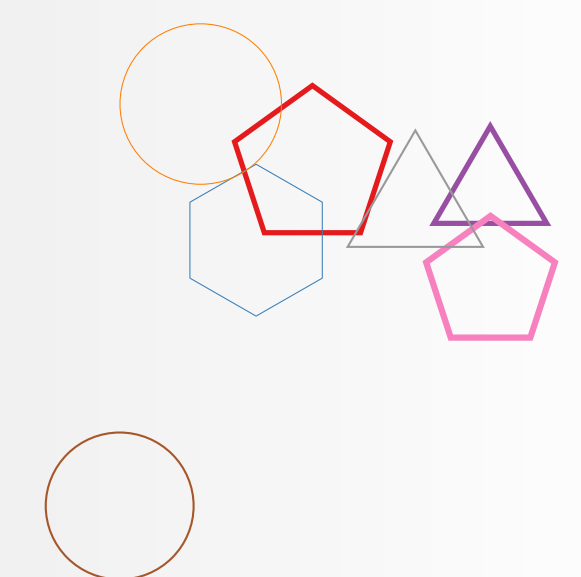[{"shape": "pentagon", "thickness": 2.5, "radius": 0.7, "center": [0.538, 0.71]}, {"shape": "hexagon", "thickness": 0.5, "radius": 0.66, "center": [0.441, 0.583]}, {"shape": "triangle", "thickness": 2.5, "radius": 0.56, "center": [0.843, 0.668]}, {"shape": "circle", "thickness": 0.5, "radius": 0.69, "center": [0.345, 0.819]}, {"shape": "circle", "thickness": 1, "radius": 0.64, "center": [0.206, 0.123]}, {"shape": "pentagon", "thickness": 3, "radius": 0.58, "center": [0.844, 0.509]}, {"shape": "triangle", "thickness": 1, "radius": 0.67, "center": [0.715, 0.639]}]